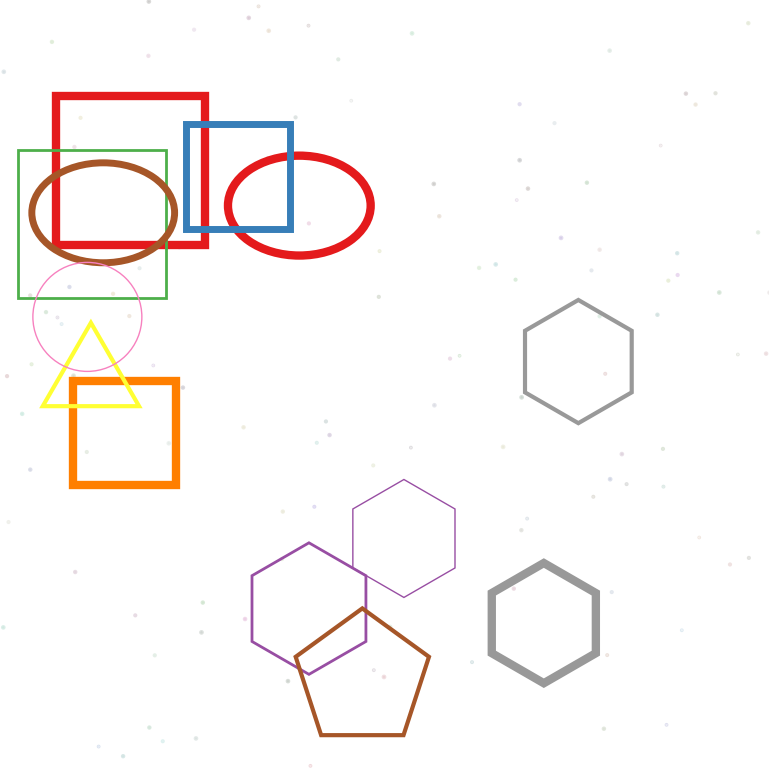[{"shape": "square", "thickness": 3, "radius": 0.49, "center": [0.17, 0.779]}, {"shape": "oval", "thickness": 3, "radius": 0.46, "center": [0.389, 0.733]}, {"shape": "square", "thickness": 2.5, "radius": 0.34, "center": [0.309, 0.771]}, {"shape": "square", "thickness": 1, "radius": 0.48, "center": [0.119, 0.709]}, {"shape": "hexagon", "thickness": 0.5, "radius": 0.38, "center": [0.525, 0.301]}, {"shape": "hexagon", "thickness": 1, "radius": 0.43, "center": [0.401, 0.21]}, {"shape": "square", "thickness": 3, "radius": 0.33, "center": [0.161, 0.438]}, {"shape": "triangle", "thickness": 1.5, "radius": 0.36, "center": [0.118, 0.509]}, {"shape": "oval", "thickness": 2.5, "radius": 0.46, "center": [0.134, 0.724]}, {"shape": "pentagon", "thickness": 1.5, "radius": 0.46, "center": [0.471, 0.119]}, {"shape": "circle", "thickness": 0.5, "radius": 0.35, "center": [0.113, 0.588]}, {"shape": "hexagon", "thickness": 3, "radius": 0.39, "center": [0.706, 0.191]}, {"shape": "hexagon", "thickness": 1.5, "radius": 0.4, "center": [0.751, 0.53]}]